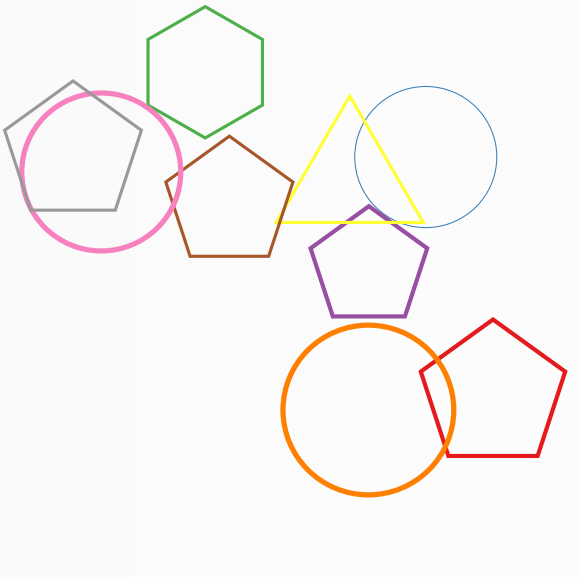[{"shape": "pentagon", "thickness": 2, "radius": 0.65, "center": [0.848, 0.315]}, {"shape": "circle", "thickness": 0.5, "radius": 0.61, "center": [0.732, 0.727]}, {"shape": "hexagon", "thickness": 1.5, "radius": 0.57, "center": [0.353, 0.874]}, {"shape": "pentagon", "thickness": 2, "radius": 0.53, "center": [0.635, 0.537]}, {"shape": "circle", "thickness": 2.5, "radius": 0.73, "center": [0.634, 0.289]}, {"shape": "triangle", "thickness": 1.5, "radius": 0.73, "center": [0.602, 0.687]}, {"shape": "pentagon", "thickness": 1.5, "radius": 0.57, "center": [0.395, 0.648]}, {"shape": "circle", "thickness": 2.5, "radius": 0.68, "center": [0.174, 0.701]}, {"shape": "pentagon", "thickness": 1.5, "radius": 0.62, "center": [0.126, 0.735]}]